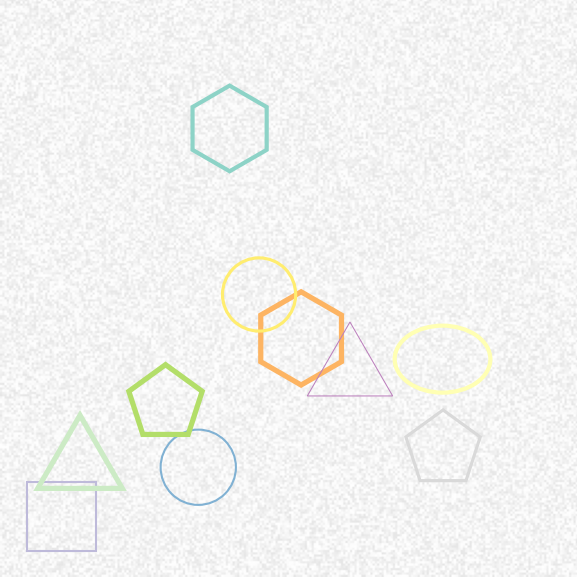[{"shape": "hexagon", "thickness": 2, "radius": 0.37, "center": [0.398, 0.777]}, {"shape": "oval", "thickness": 2, "radius": 0.41, "center": [0.766, 0.377]}, {"shape": "square", "thickness": 1, "radius": 0.3, "center": [0.106, 0.105]}, {"shape": "circle", "thickness": 1, "radius": 0.33, "center": [0.343, 0.19]}, {"shape": "hexagon", "thickness": 2.5, "radius": 0.4, "center": [0.521, 0.413]}, {"shape": "pentagon", "thickness": 2.5, "radius": 0.33, "center": [0.287, 0.301]}, {"shape": "pentagon", "thickness": 1.5, "radius": 0.34, "center": [0.767, 0.222]}, {"shape": "triangle", "thickness": 0.5, "radius": 0.43, "center": [0.606, 0.356]}, {"shape": "triangle", "thickness": 2.5, "radius": 0.42, "center": [0.139, 0.196]}, {"shape": "circle", "thickness": 1.5, "radius": 0.32, "center": [0.449, 0.489]}]